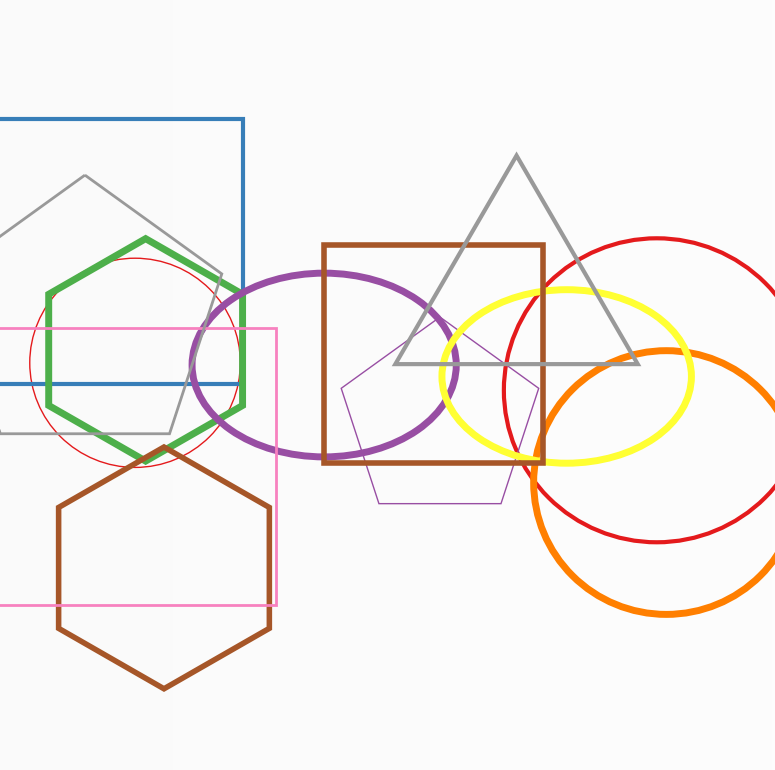[{"shape": "circle", "thickness": 0.5, "radius": 0.68, "center": [0.174, 0.529]}, {"shape": "circle", "thickness": 1.5, "radius": 0.99, "center": [0.848, 0.493]}, {"shape": "square", "thickness": 1.5, "radius": 0.86, "center": [0.141, 0.674]}, {"shape": "hexagon", "thickness": 2.5, "radius": 0.72, "center": [0.188, 0.546]}, {"shape": "oval", "thickness": 2.5, "radius": 0.85, "center": [0.418, 0.526]}, {"shape": "pentagon", "thickness": 0.5, "radius": 0.67, "center": [0.568, 0.454]}, {"shape": "circle", "thickness": 2.5, "radius": 0.86, "center": [0.86, 0.373]}, {"shape": "oval", "thickness": 2.5, "radius": 0.8, "center": [0.731, 0.511]}, {"shape": "square", "thickness": 2, "radius": 0.71, "center": [0.559, 0.54]}, {"shape": "hexagon", "thickness": 2, "radius": 0.78, "center": [0.212, 0.262]}, {"shape": "square", "thickness": 1, "radius": 0.9, "center": [0.176, 0.395]}, {"shape": "pentagon", "thickness": 1, "radius": 0.93, "center": [0.11, 0.587]}, {"shape": "triangle", "thickness": 1.5, "radius": 0.9, "center": [0.667, 0.617]}]